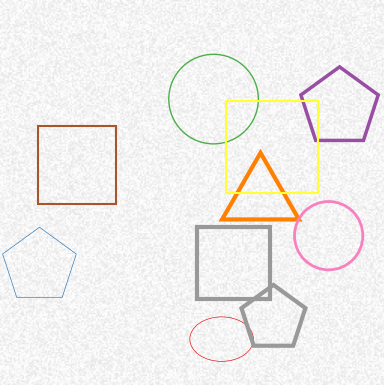[{"shape": "oval", "thickness": 0.5, "radius": 0.41, "center": [0.576, 0.119]}, {"shape": "pentagon", "thickness": 0.5, "radius": 0.5, "center": [0.102, 0.309]}, {"shape": "circle", "thickness": 1, "radius": 0.58, "center": [0.555, 0.743]}, {"shape": "pentagon", "thickness": 2.5, "radius": 0.53, "center": [0.882, 0.721]}, {"shape": "triangle", "thickness": 3, "radius": 0.58, "center": [0.677, 0.488]}, {"shape": "square", "thickness": 1.5, "radius": 0.6, "center": [0.706, 0.618]}, {"shape": "square", "thickness": 1.5, "radius": 0.51, "center": [0.201, 0.572]}, {"shape": "circle", "thickness": 2, "radius": 0.44, "center": [0.854, 0.388]}, {"shape": "square", "thickness": 3, "radius": 0.47, "center": [0.606, 0.317]}, {"shape": "pentagon", "thickness": 3, "radius": 0.44, "center": [0.71, 0.173]}]